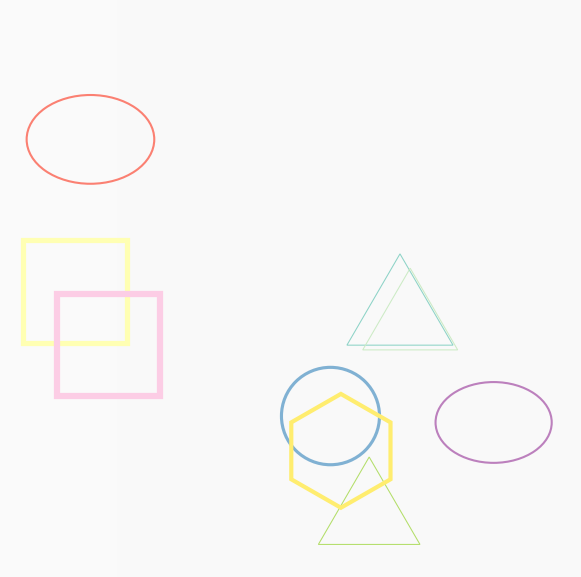[{"shape": "triangle", "thickness": 0.5, "radius": 0.53, "center": [0.688, 0.454]}, {"shape": "square", "thickness": 2.5, "radius": 0.45, "center": [0.129, 0.495]}, {"shape": "oval", "thickness": 1, "radius": 0.55, "center": [0.156, 0.758]}, {"shape": "circle", "thickness": 1.5, "radius": 0.42, "center": [0.569, 0.279]}, {"shape": "triangle", "thickness": 0.5, "radius": 0.5, "center": [0.635, 0.107]}, {"shape": "square", "thickness": 3, "radius": 0.44, "center": [0.187, 0.401]}, {"shape": "oval", "thickness": 1, "radius": 0.5, "center": [0.849, 0.268]}, {"shape": "triangle", "thickness": 0.5, "radius": 0.47, "center": [0.706, 0.44]}, {"shape": "hexagon", "thickness": 2, "radius": 0.49, "center": [0.586, 0.218]}]